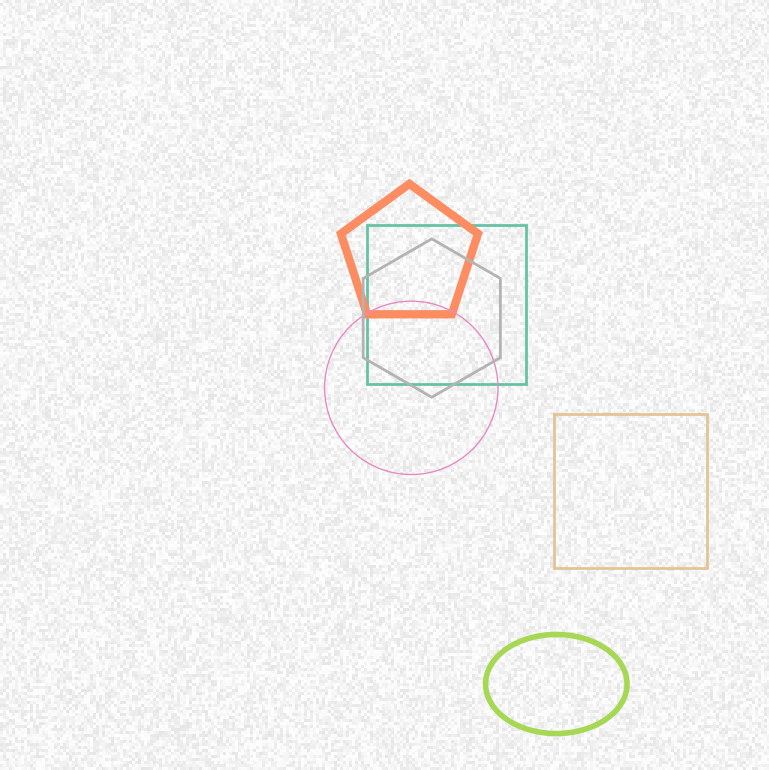[{"shape": "square", "thickness": 1, "radius": 0.52, "center": [0.58, 0.604]}, {"shape": "pentagon", "thickness": 3, "radius": 0.47, "center": [0.532, 0.668]}, {"shape": "circle", "thickness": 0.5, "radius": 0.56, "center": [0.534, 0.496]}, {"shape": "oval", "thickness": 2, "radius": 0.46, "center": [0.722, 0.112]}, {"shape": "square", "thickness": 1, "radius": 0.5, "center": [0.819, 0.362]}, {"shape": "hexagon", "thickness": 1, "radius": 0.51, "center": [0.561, 0.587]}]